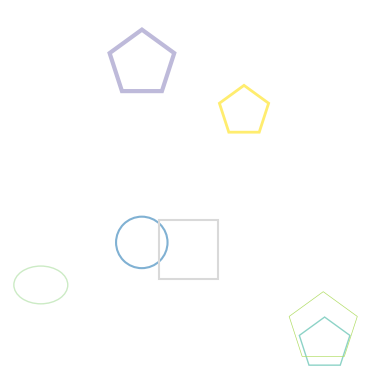[{"shape": "pentagon", "thickness": 1, "radius": 0.35, "center": [0.843, 0.107]}, {"shape": "pentagon", "thickness": 3, "radius": 0.44, "center": [0.369, 0.835]}, {"shape": "circle", "thickness": 1.5, "radius": 0.33, "center": [0.368, 0.37]}, {"shape": "pentagon", "thickness": 0.5, "radius": 0.47, "center": [0.84, 0.149]}, {"shape": "square", "thickness": 1.5, "radius": 0.38, "center": [0.489, 0.352]}, {"shape": "oval", "thickness": 1, "radius": 0.35, "center": [0.106, 0.26]}, {"shape": "pentagon", "thickness": 2, "radius": 0.34, "center": [0.634, 0.711]}]